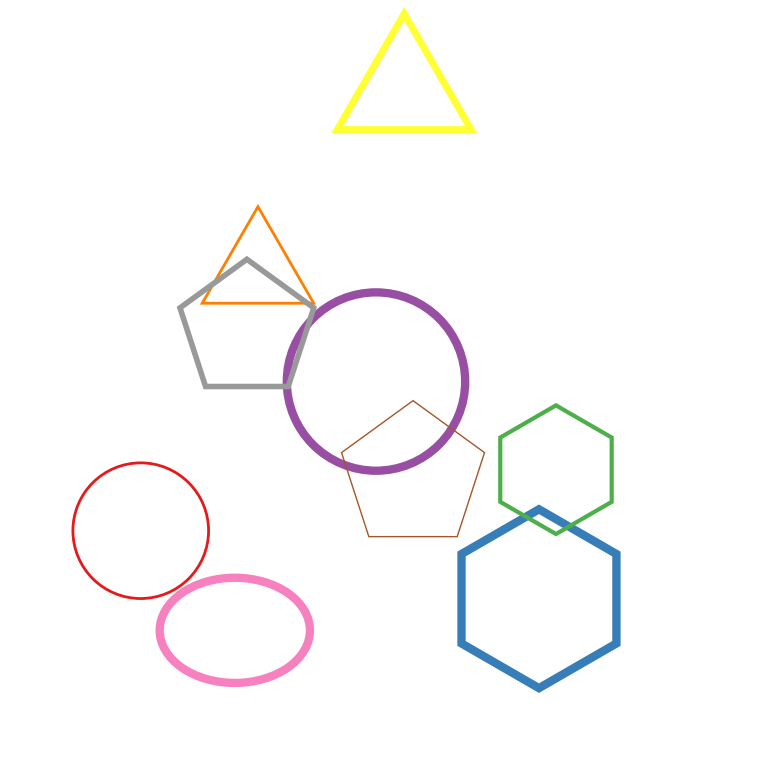[{"shape": "circle", "thickness": 1, "radius": 0.44, "center": [0.183, 0.311]}, {"shape": "hexagon", "thickness": 3, "radius": 0.58, "center": [0.7, 0.222]}, {"shape": "hexagon", "thickness": 1.5, "radius": 0.42, "center": [0.722, 0.39]}, {"shape": "circle", "thickness": 3, "radius": 0.58, "center": [0.488, 0.504]}, {"shape": "triangle", "thickness": 1, "radius": 0.42, "center": [0.335, 0.648]}, {"shape": "triangle", "thickness": 2.5, "radius": 0.5, "center": [0.525, 0.882]}, {"shape": "pentagon", "thickness": 0.5, "radius": 0.49, "center": [0.536, 0.382]}, {"shape": "oval", "thickness": 3, "radius": 0.49, "center": [0.305, 0.181]}, {"shape": "pentagon", "thickness": 2, "radius": 0.46, "center": [0.321, 0.572]}]